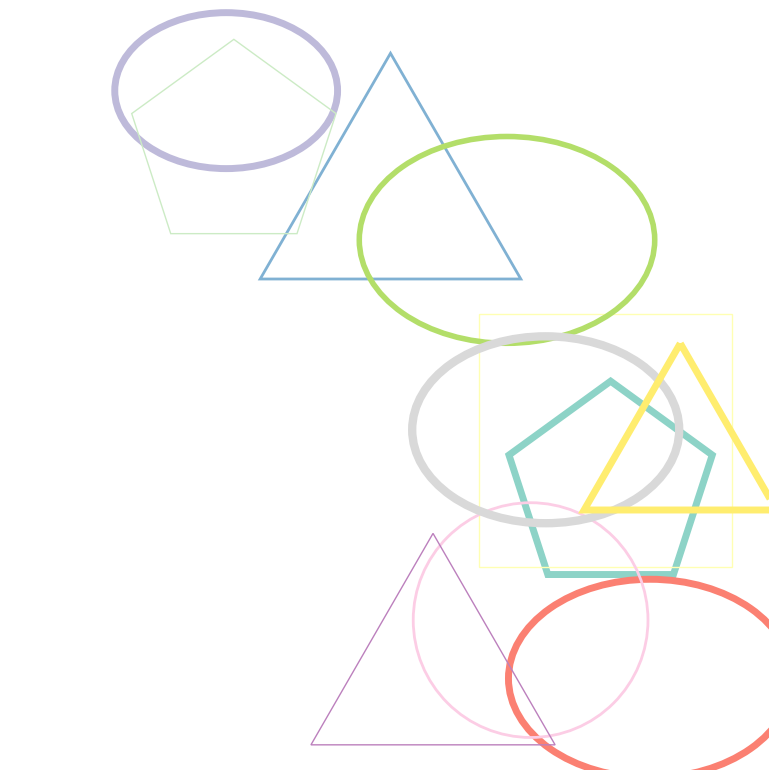[{"shape": "pentagon", "thickness": 2.5, "radius": 0.69, "center": [0.793, 0.366]}, {"shape": "square", "thickness": 0.5, "radius": 0.82, "center": [0.786, 0.428]}, {"shape": "oval", "thickness": 2.5, "radius": 0.72, "center": [0.294, 0.882]}, {"shape": "oval", "thickness": 2.5, "radius": 0.92, "center": [0.844, 0.119]}, {"shape": "triangle", "thickness": 1, "radius": 0.98, "center": [0.507, 0.735]}, {"shape": "oval", "thickness": 2, "radius": 0.96, "center": [0.658, 0.688]}, {"shape": "circle", "thickness": 1, "radius": 0.76, "center": [0.689, 0.195]}, {"shape": "oval", "thickness": 3, "radius": 0.87, "center": [0.709, 0.442]}, {"shape": "triangle", "thickness": 0.5, "radius": 0.92, "center": [0.562, 0.124]}, {"shape": "pentagon", "thickness": 0.5, "radius": 0.7, "center": [0.304, 0.809]}, {"shape": "triangle", "thickness": 2.5, "radius": 0.72, "center": [0.883, 0.41]}]